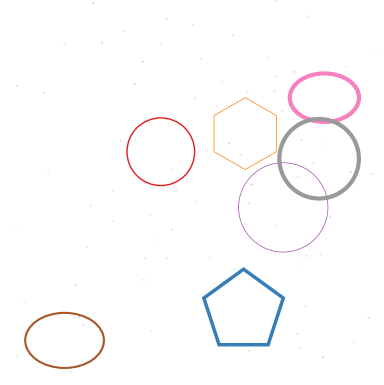[{"shape": "circle", "thickness": 1, "radius": 0.44, "center": [0.418, 0.606]}, {"shape": "pentagon", "thickness": 2.5, "radius": 0.54, "center": [0.633, 0.192]}, {"shape": "circle", "thickness": 0.5, "radius": 0.58, "center": [0.736, 0.461]}, {"shape": "hexagon", "thickness": 0.5, "radius": 0.47, "center": [0.637, 0.653]}, {"shape": "oval", "thickness": 1.5, "radius": 0.51, "center": [0.168, 0.116]}, {"shape": "oval", "thickness": 3, "radius": 0.45, "center": [0.843, 0.746]}, {"shape": "circle", "thickness": 3, "radius": 0.52, "center": [0.829, 0.588]}]